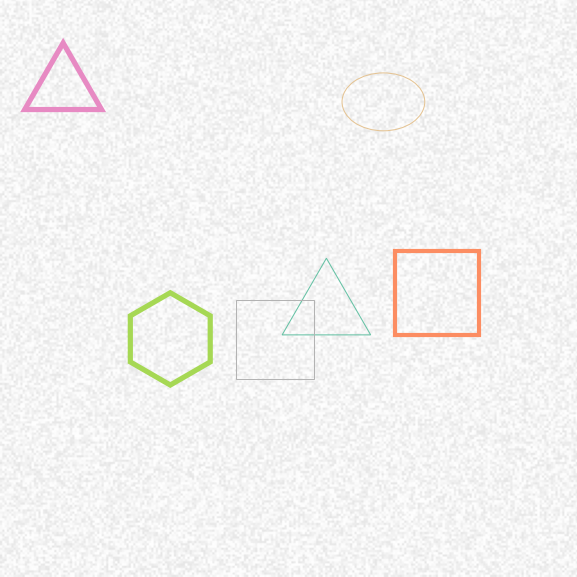[{"shape": "triangle", "thickness": 0.5, "radius": 0.44, "center": [0.565, 0.463]}, {"shape": "square", "thickness": 2, "radius": 0.36, "center": [0.757, 0.492]}, {"shape": "triangle", "thickness": 2.5, "radius": 0.38, "center": [0.109, 0.848]}, {"shape": "hexagon", "thickness": 2.5, "radius": 0.4, "center": [0.295, 0.412]}, {"shape": "oval", "thickness": 0.5, "radius": 0.36, "center": [0.664, 0.823]}, {"shape": "square", "thickness": 0.5, "radius": 0.34, "center": [0.476, 0.412]}]